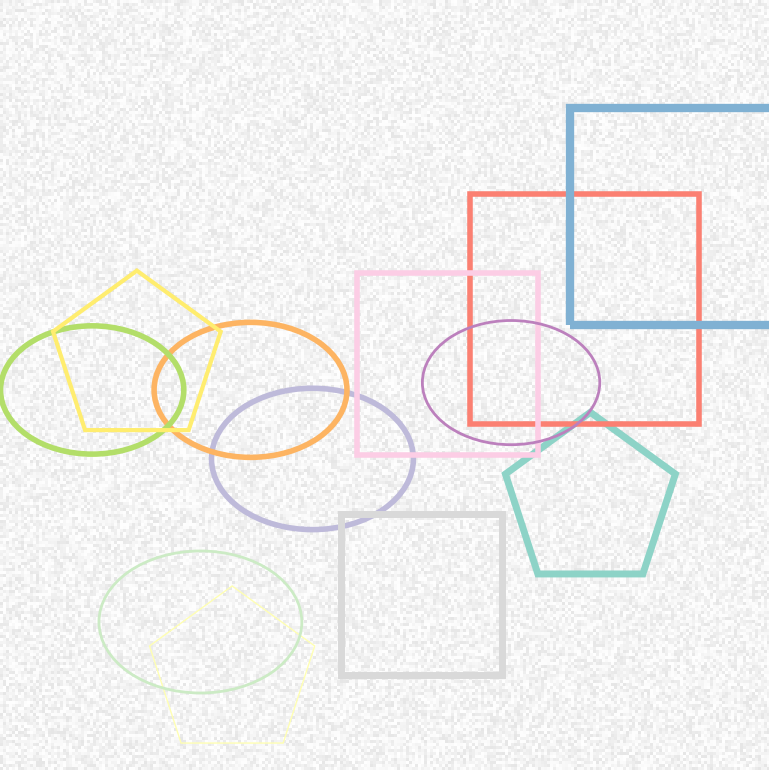[{"shape": "pentagon", "thickness": 2.5, "radius": 0.58, "center": [0.767, 0.348]}, {"shape": "pentagon", "thickness": 0.5, "radius": 0.56, "center": [0.301, 0.126]}, {"shape": "oval", "thickness": 2, "radius": 0.66, "center": [0.406, 0.404]}, {"shape": "square", "thickness": 2, "radius": 0.75, "center": [0.759, 0.599]}, {"shape": "square", "thickness": 3, "radius": 0.71, "center": [0.881, 0.718]}, {"shape": "oval", "thickness": 2, "radius": 0.63, "center": [0.325, 0.494]}, {"shape": "oval", "thickness": 2, "radius": 0.6, "center": [0.12, 0.494]}, {"shape": "square", "thickness": 2, "radius": 0.59, "center": [0.581, 0.527]}, {"shape": "square", "thickness": 2.5, "radius": 0.52, "center": [0.547, 0.228]}, {"shape": "oval", "thickness": 1, "radius": 0.58, "center": [0.664, 0.503]}, {"shape": "oval", "thickness": 1, "radius": 0.66, "center": [0.26, 0.192]}, {"shape": "pentagon", "thickness": 1.5, "radius": 0.57, "center": [0.178, 0.534]}]